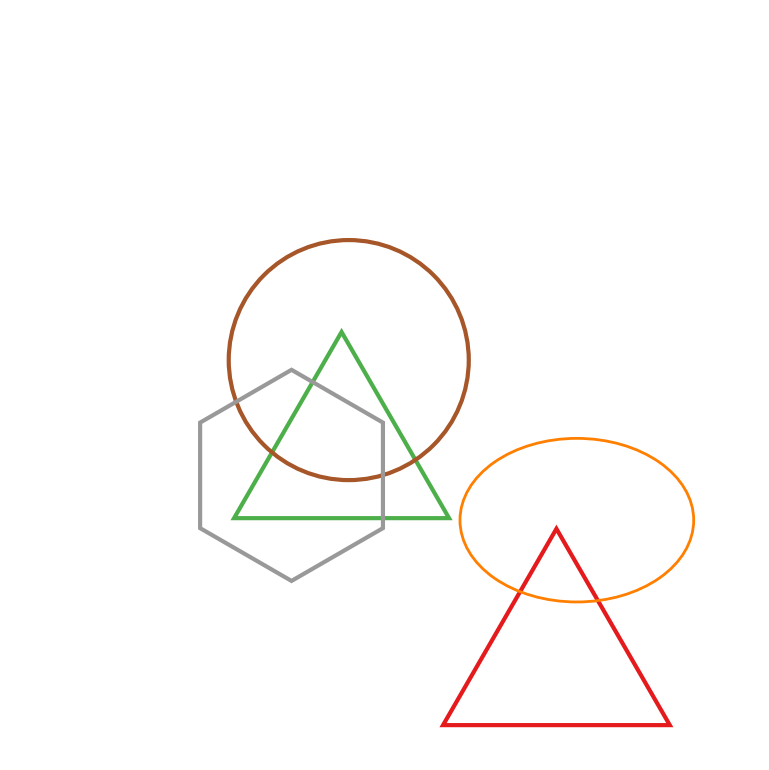[{"shape": "triangle", "thickness": 1.5, "radius": 0.85, "center": [0.723, 0.143]}, {"shape": "triangle", "thickness": 1.5, "radius": 0.81, "center": [0.444, 0.408]}, {"shape": "oval", "thickness": 1, "radius": 0.76, "center": [0.749, 0.324]}, {"shape": "circle", "thickness": 1.5, "radius": 0.78, "center": [0.453, 0.532]}, {"shape": "hexagon", "thickness": 1.5, "radius": 0.69, "center": [0.379, 0.383]}]